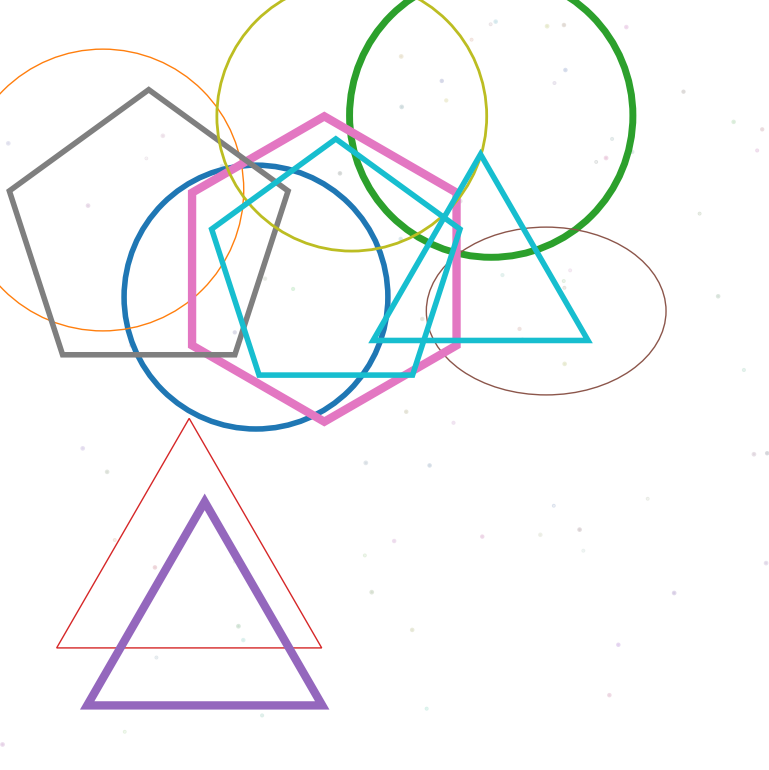[{"shape": "circle", "thickness": 2, "radius": 0.86, "center": [0.332, 0.614]}, {"shape": "circle", "thickness": 0.5, "radius": 0.91, "center": [0.134, 0.753]}, {"shape": "circle", "thickness": 2.5, "radius": 0.92, "center": [0.638, 0.85]}, {"shape": "triangle", "thickness": 0.5, "radius": 0.99, "center": [0.246, 0.258]}, {"shape": "triangle", "thickness": 3, "radius": 0.88, "center": [0.266, 0.172]}, {"shape": "oval", "thickness": 0.5, "radius": 0.78, "center": [0.709, 0.596]}, {"shape": "hexagon", "thickness": 3, "radius": 0.99, "center": [0.421, 0.651]}, {"shape": "pentagon", "thickness": 2, "radius": 0.95, "center": [0.193, 0.693]}, {"shape": "circle", "thickness": 1, "radius": 0.88, "center": [0.457, 0.849]}, {"shape": "triangle", "thickness": 2, "radius": 0.81, "center": [0.624, 0.638]}, {"shape": "pentagon", "thickness": 2, "radius": 0.85, "center": [0.436, 0.65]}]